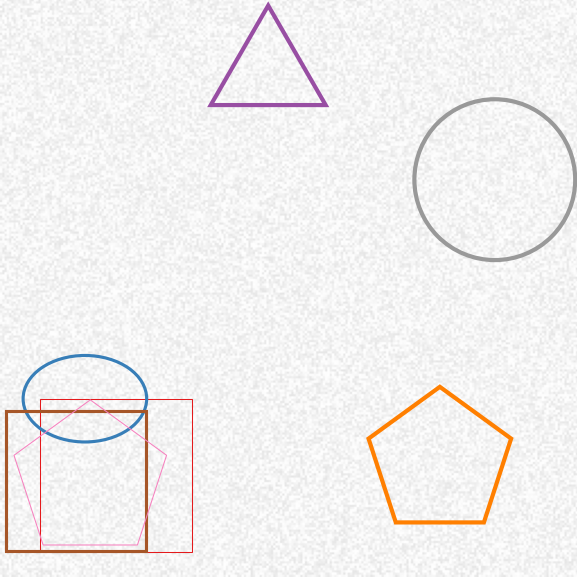[{"shape": "square", "thickness": 0.5, "radius": 0.66, "center": [0.201, 0.176]}, {"shape": "oval", "thickness": 1.5, "radius": 0.53, "center": [0.147, 0.309]}, {"shape": "triangle", "thickness": 2, "radius": 0.57, "center": [0.464, 0.875]}, {"shape": "pentagon", "thickness": 2, "radius": 0.65, "center": [0.762, 0.2]}, {"shape": "square", "thickness": 1.5, "radius": 0.61, "center": [0.132, 0.167]}, {"shape": "pentagon", "thickness": 0.5, "radius": 0.69, "center": [0.156, 0.168]}, {"shape": "circle", "thickness": 2, "radius": 0.7, "center": [0.857, 0.688]}]